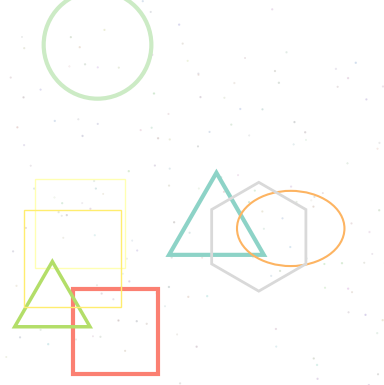[{"shape": "triangle", "thickness": 3, "radius": 0.71, "center": [0.562, 0.409]}, {"shape": "square", "thickness": 1, "radius": 0.58, "center": [0.207, 0.42]}, {"shape": "square", "thickness": 3, "radius": 0.56, "center": [0.3, 0.139]}, {"shape": "oval", "thickness": 1.5, "radius": 0.7, "center": [0.755, 0.407]}, {"shape": "triangle", "thickness": 2.5, "radius": 0.56, "center": [0.136, 0.208]}, {"shape": "hexagon", "thickness": 2, "radius": 0.71, "center": [0.672, 0.385]}, {"shape": "circle", "thickness": 3, "radius": 0.7, "center": [0.253, 0.884]}, {"shape": "square", "thickness": 1, "radius": 0.63, "center": [0.188, 0.329]}]